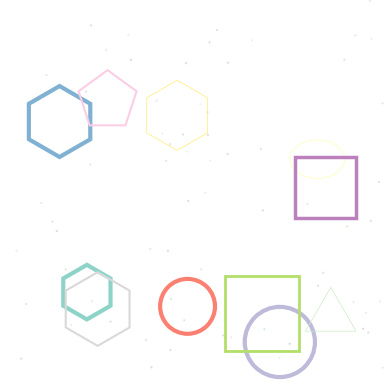[{"shape": "hexagon", "thickness": 3, "radius": 0.35, "center": [0.226, 0.241]}, {"shape": "oval", "thickness": 0.5, "radius": 0.36, "center": [0.824, 0.587]}, {"shape": "circle", "thickness": 3, "radius": 0.46, "center": [0.727, 0.112]}, {"shape": "circle", "thickness": 3, "radius": 0.36, "center": [0.487, 0.204]}, {"shape": "hexagon", "thickness": 3, "radius": 0.46, "center": [0.155, 0.684]}, {"shape": "square", "thickness": 2, "radius": 0.49, "center": [0.68, 0.185]}, {"shape": "pentagon", "thickness": 1.5, "radius": 0.4, "center": [0.279, 0.739]}, {"shape": "hexagon", "thickness": 1.5, "radius": 0.48, "center": [0.254, 0.197]}, {"shape": "square", "thickness": 2.5, "radius": 0.39, "center": [0.846, 0.513]}, {"shape": "triangle", "thickness": 0.5, "radius": 0.38, "center": [0.859, 0.178]}, {"shape": "hexagon", "thickness": 0.5, "radius": 0.46, "center": [0.46, 0.701]}]